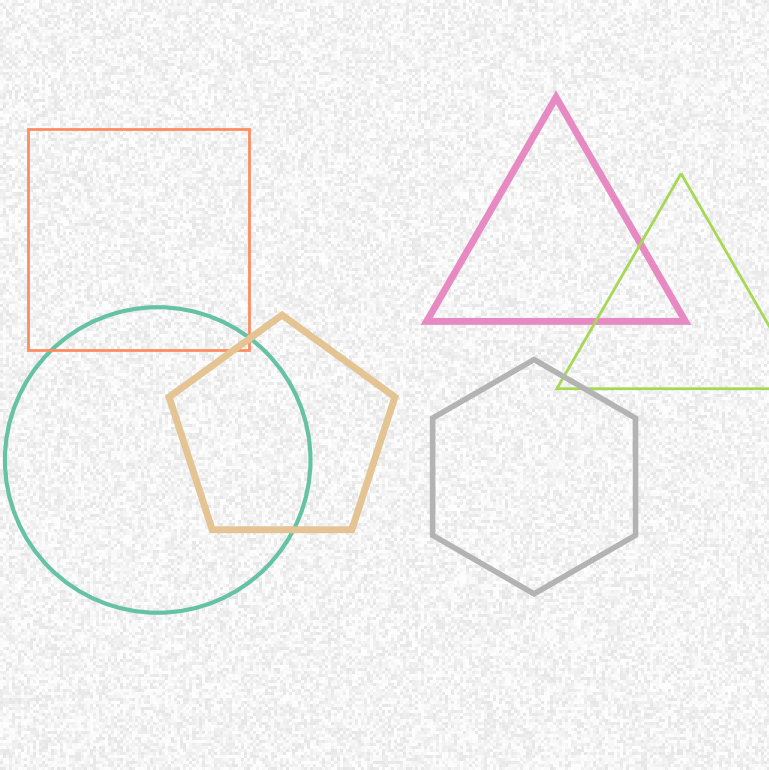[{"shape": "circle", "thickness": 1.5, "radius": 0.99, "center": [0.205, 0.403]}, {"shape": "square", "thickness": 1, "radius": 0.72, "center": [0.179, 0.689]}, {"shape": "triangle", "thickness": 2.5, "radius": 0.97, "center": [0.722, 0.68]}, {"shape": "triangle", "thickness": 1, "radius": 0.93, "center": [0.885, 0.588]}, {"shape": "pentagon", "thickness": 2.5, "radius": 0.77, "center": [0.366, 0.437]}, {"shape": "hexagon", "thickness": 2, "radius": 0.76, "center": [0.694, 0.381]}]